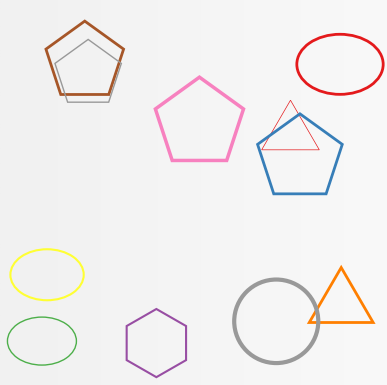[{"shape": "oval", "thickness": 2, "radius": 0.56, "center": [0.877, 0.833]}, {"shape": "triangle", "thickness": 0.5, "radius": 0.43, "center": [0.75, 0.654]}, {"shape": "pentagon", "thickness": 2, "radius": 0.57, "center": [0.774, 0.589]}, {"shape": "oval", "thickness": 1, "radius": 0.45, "center": [0.108, 0.114]}, {"shape": "hexagon", "thickness": 1.5, "radius": 0.44, "center": [0.404, 0.109]}, {"shape": "triangle", "thickness": 2, "radius": 0.48, "center": [0.881, 0.21]}, {"shape": "oval", "thickness": 1.5, "radius": 0.47, "center": [0.121, 0.286]}, {"shape": "pentagon", "thickness": 2, "radius": 0.53, "center": [0.219, 0.84]}, {"shape": "pentagon", "thickness": 2.5, "radius": 0.6, "center": [0.515, 0.68]}, {"shape": "circle", "thickness": 3, "radius": 0.54, "center": [0.713, 0.165]}, {"shape": "pentagon", "thickness": 1, "radius": 0.45, "center": [0.227, 0.807]}]